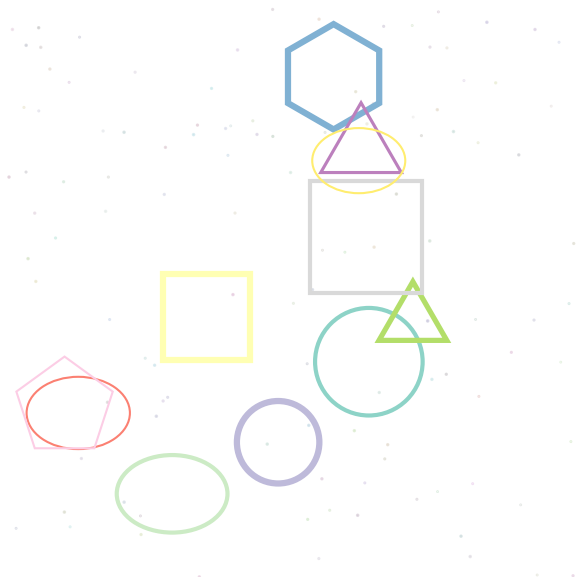[{"shape": "circle", "thickness": 2, "radius": 0.47, "center": [0.639, 0.373]}, {"shape": "square", "thickness": 3, "radius": 0.37, "center": [0.357, 0.451]}, {"shape": "circle", "thickness": 3, "radius": 0.36, "center": [0.482, 0.233]}, {"shape": "oval", "thickness": 1, "radius": 0.45, "center": [0.136, 0.284]}, {"shape": "hexagon", "thickness": 3, "radius": 0.46, "center": [0.578, 0.866]}, {"shape": "triangle", "thickness": 2.5, "radius": 0.34, "center": [0.715, 0.444]}, {"shape": "pentagon", "thickness": 1, "radius": 0.44, "center": [0.112, 0.294]}, {"shape": "square", "thickness": 2, "radius": 0.48, "center": [0.634, 0.588]}, {"shape": "triangle", "thickness": 1.5, "radius": 0.4, "center": [0.625, 0.741]}, {"shape": "oval", "thickness": 2, "radius": 0.48, "center": [0.298, 0.144]}, {"shape": "oval", "thickness": 1, "radius": 0.4, "center": [0.621, 0.721]}]